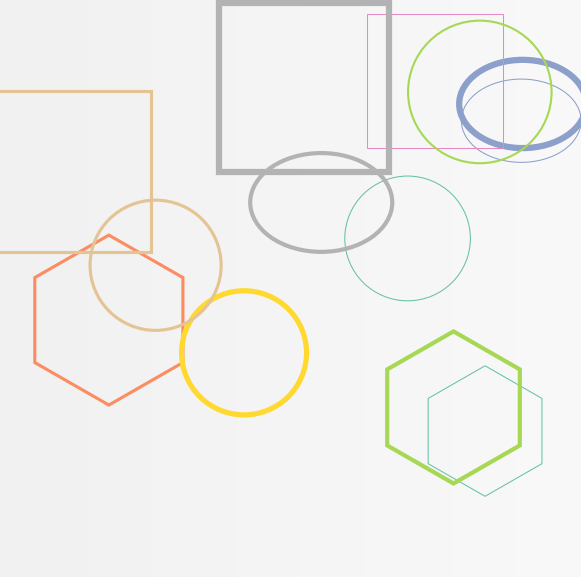[{"shape": "circle", "thickness": 0.5, "radius": 0.54, "center": [0.701, 0.586]}, {"shape": "hexagon", "thickness": 0.5, "radius": 0.57, "center": [0.835, 0.253]}, {"shape": "hexagon", "thickness": 1.5, "radius": 0.74, "center": [0.187, 0.445]}, {"shape": "oval", "thickness": 3, "radius": 0.55, "center": [0.899, 0.819]}, {"shape": "oval", "thickness": 0.5, "radius": 0.51, "center": [0.897, 0.79]}, {"shape": "square", "thickness": 0.5, "radius": 0.58, "center": [0.748, 0.859]}, {"shape": "circle", "thickness": 1, "radius": 0.62, "center": [0.825, 0.84]}, {"shape": "hexagon", "thickness": 2, "radius": 0.66, "center": [0.78, 0.294]}, {"shape": "circle", "thickness": 2.5, "radius": 0.54, "center": [0.42, 0.388]}, {"shape": "square", "thickness": 1.5, "radius": 0.7, "center": [0.121, 0.702]}, {"shape": "circle", "thickness": 1.5, "radius": 0.56, "center": [0.268, 0.54]}, {"shape": "oval", "thickness": 2, "radius": 0.61, "center": [0.553, 0.649]}, {"shape": "square", "thickness": 3, "radius": 0.73, "center": [0.524, 0.848]}]